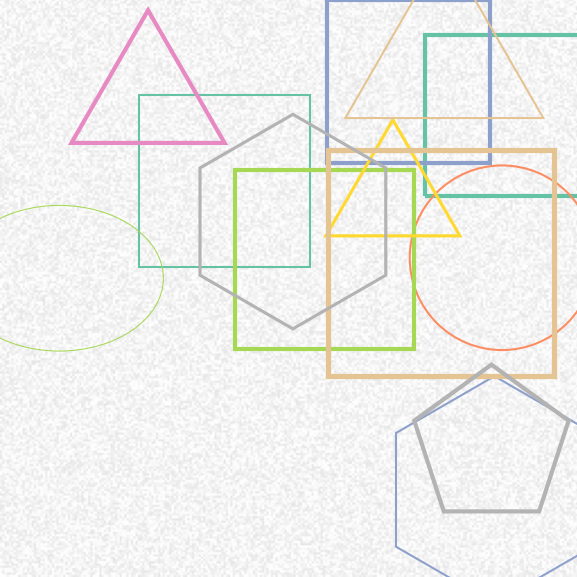[{"shape": "square", "thickness": 2, "radius": 0.7, "center": [0.876, 0.799]}, {"shape": "square", "thickness": 1, "radius": 0.74, "center": [0.389, 0.685]}, {"shape": "circle", "thickness": 1, "radius": 0.8, "center": [0.869, 0.553]}, {"shape": "square", "thickness": 2, "radius": 0.71, "center": [0.708, 0.859]}, {"shape": "hexagon", "thickness": 1, "radius": 0.98, "center": [0.856, 0.151]}, {"shape": "triangle", "thickness": 2, "radius": 0.77, "center": [0.256, 0.828]}, {"shape": "oval", "thickness": 0.5, "radius": 0.9, "center": [0.103, 0.517]}, {"shape": "square", "thickness": 2, "radius": 0.78, "center": [0.561, 0.549]}, {"shape": "triangle", "thickness": 1.5, "radius": 0.67, "center": [0.68, 0.658]}, {"shape": "square", "thickness": 2.5, "radius": 0.98, "center": [0.763, 0.543]}, {"shape": "triangle", "thickness": 1, "radius": 0.99, "center": [0.769, 0.894]}, {"shape": "hexagon", "thickness": 1.5, "radius": 0.93, "center": [0.507, 0.615]}, {"shape": "pentagon", "thickness": 2, "radius": 0.7, "center": [0.851, 0.227]}]